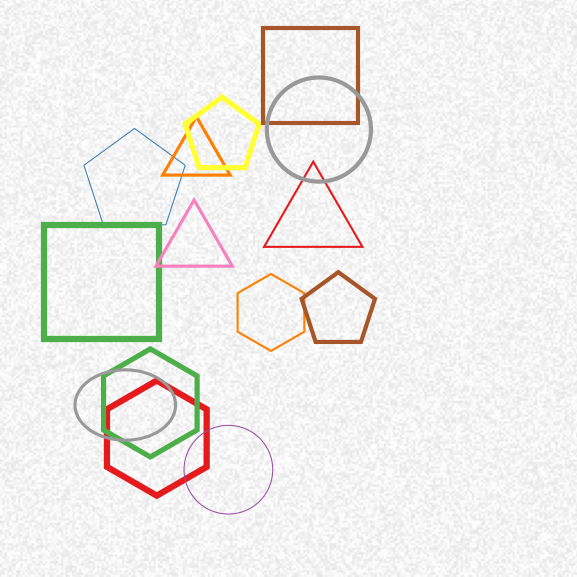[{"shape": "hexagon", "thickness": 3, "radius": 0.5, "center": [0.272, 0.241]}, {"shape": "triangle", "thickness": 1, "radius": 0.49, "center": [0.542, 0.621]}, {"shape": "pentagon", "thickness": 0.5, "radius": 0.46, "center": [0.233, 0.684]}, {"shape": "square", "thickness": 3, "radius": 0.5, "center": [0.175, 0.511]}, {"shape": "hexagon", "thickness": 2.5, "radius": 0.47, "center": [0.26, 0.301]}, {"shape": "circle", "thickness": 0.5, "radius": 0.38, "center": [0.395, 0.186]}, {"shape": "hexagon", "thickness": 1, "radius": 0.33, "center": [0.469, 0.458]}, {"shape": "triangle", "thickness": 1.5, "radius": 0.34, "center": [0.34, 0.73]}, {"shape": "pentagon", "thickness": 2.5, "radius": 0.34, "center": [0.385, 0.763]}, {"shape": "square", "thickness": 2, "radius": 0.41, "center": [0.537, 0.869]}, {"shape": "pentagon", "thickness": 2, "radius": 0.33, "center": [0.586, 0.461]}, {"shape": "triangle", "thickness": 1.5, "radius": 0.38, "center": [0.336, 0.576]}, {"shape": "oval", "thickness": 1.5, "radius": 0.44, "center": [0.217, 0.298]}, {"shape": "circle", "thickness": 2, "radius": 0.45, "center": [0.552, 0.775]}]